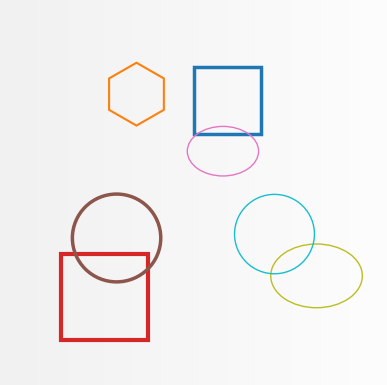[{"shape": "square", "thickness": 2.5, "radius": 0.43, "center": [0.588, 0.739]}, {"shape": "hexagon", "thickness": 1.5, "radius": 0.41, "center": [0.352, 0.755]}, {"shape": "square", "thickness": 3, "radius": 0.56, "center": [0.27, 0.229]}, {"shape": "circle", "thickness": 2.5, "radius": 0.57, "center": [0.301, 0.382]}, {"shape": "oval", "thickness": 1, "radius": 0.46, "center": [0.575, 0.607]}, {"shape": "oval", "thickness": 1, "radius": 0.59, "center": [0.817, 0.283]}, {"shape": "circle", "thickness": 1, "radius": 0.52, "center": [0.708, 0.392]}]